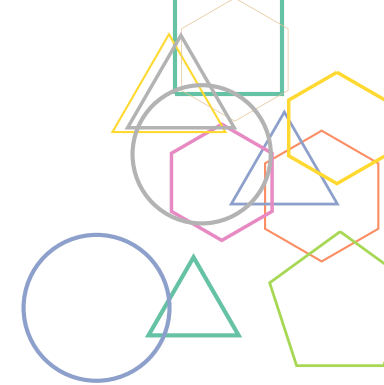[{"shape": "square", "thickness": 3, "radius": 0.69, "center": [0.593, 0.893]}, {"shape": "triangle", "thickness": 3, "radius": 0.68, "center": [0.503, 0.197]}, {"shape": "hexagon", "thickness": 1.5, "radius": 0.85, "center": [0.836, 0.491]}, {"shape": "circle", "thickness": 3, "radius": 0.95, "center": [0.251, 0.2]}, {"shape": "triangle", "thickness": 2, "radius": 0.8, "center": [0.739, 0.55]}, {"shape": "hexagon", "thickness": 2.5, "radius": 0.75, "center": [0.576, 0.526]}, {"shape": "pentagon", "thickness": 2, "radius": 0.96, "center": [0.884, 0.206]}, {"shape": "hexagon", "thickness": 2.5, "radius": 0.72, "center": [0.875, 0.668]}, {"shape": "triangle", "thickness": 1.5, "radius": 0.85, "center": [0.439, 0.742]}, {"shape": "hexagon", "thickness": 0.5, "radius": 0.8, "center": [0.61, 0.845]}, {"shape": "circle", "thickness": 3, "radius": 0.9, "center": [0.524, 0.599]}, {"shape": "triangle", "thickness": 2.5, "radius": 0.8, "center": [0.47, 0.748]}]